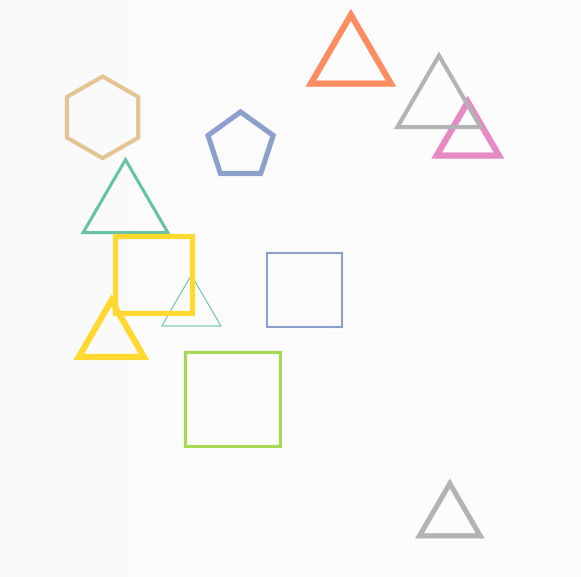[{"shape": "triangle", "thickness": 0.5, "radius": 0.29, "center": [0.329, 0.464]}, {"shape": "triangle", "thickness": 1.5, "radius": 0.42, "center": [0.216, 0.638]}, {"shape": "triangle", "thickness": 3, "radius": 0.4, "center": [0.604, 0.894]}, {"shape": "pentagon", "thickness": 2.5, "radius": 0.29, "center": [0.414, 0.746]}, {"shape": "square", "thickness": 1, "radius": 0.32, "center": [0.524, 0.497]}, {"shape": "triangle", "thickness": 3, "radius": 0.31, "center": [0.805, 0.761]}, {"shape": "square", "thickness": 1.5, "radius": 0.41, "center": [0.4, 0.309]}, {"shape": "triangle", "thickness": 3, "radius": 0.32, "center": [0.192, 0.413]}, {"shape": "square", "thickness": 2.5, "radius": 0.33, "center": [0.264, 0.524]}, {"shape": "hexagon", "thickness": 2, "radius": 0.35, "center": [0.176, 0.796]}, {"shape": "triangle", "thickness": 2, "radius": 0.41, "center": [0.755, 0.82]}, {"shape": "triangle", "thickness": 2.5, "radius": 0.3, "center": [0.774, 0.101]}]